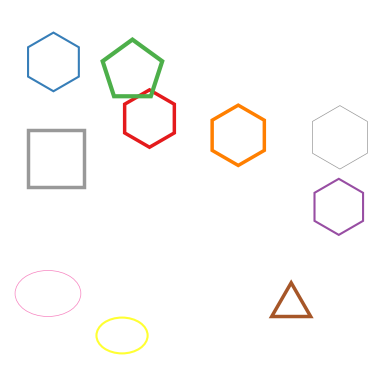[{"shape": "hexagon", "thickness": 2.5, "radius": 0.37, "center": [0.388, 0.692]}, {"shape": "hexagon", "thickness": 1.5, "radius": 0.38, "center": [0.139, 0.839]}, {"shape": "pentagon", "thickness": 3, "radius": 0.41, "center": [0.344, 0.816]}, {"shape": "hexagon", "thickness": 1.5, "radius": 0.36, "center": [0.88, 0.463]}, {"shape": "hexagon", "thickness": 2.5, "radius": 0.39, "center": [0.619, 0.649]}, {"shape": "oval", "thickness": 1.5, "radius": 0.33, "center": [0.317, 0.129]}, {"shape": "triangle", "thickness": 2.5, "radius": 0.29, "center": [0.756, 0.207]}, {"shape": "oval", "thickness": 0.5, "radius": 0.43, "center": [0.125, 0.238]}, {"shape": "square", "thickness": 2.5, "radius": 0.37, "center": [0.145, 0.589]}, {"shape": "hexagon", "thickness": 0.5, "radius": 0.41, "center": [0.883, 0.643]}]